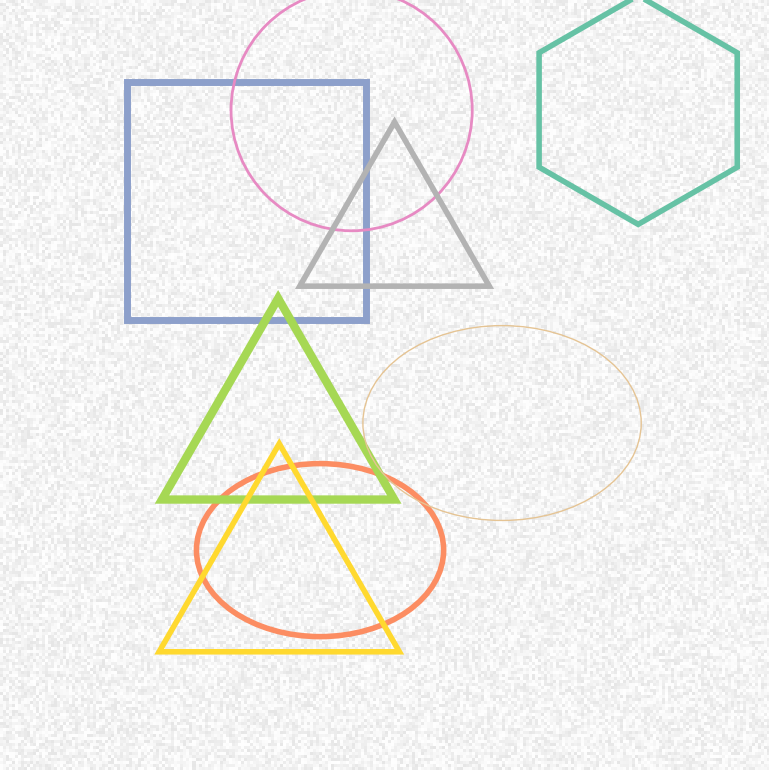[{"shape": "hexagon", "thickness": 2, "radius": 0.74, "center": [0.829, 0.857]}, {"shape": "oval", "thickness": 2, "radius": 0.8, "center": [0.416, 0.286]}, {"shape": "square", "thickness": 2.5, "radius": 0.77, "center": [0.32, 0.739]}, {"shape": "circle", "thickness": 1, "radius": 0.78, "center": [0.457, 0.857]}, {"shape": "triangle", "thickness": 3, "radius": 0.87, "center": [0.361, 0.438]}, {"shape": "triangle", "thickness": 2, "radius": 0.9, "center": [0.363, 0.244]}, {"shape": "oval", "thickness": 0.5, "radius": 0.9, "center": [0.652, 0.451]}, {"shape": "triangle", "thickness": 2, "radius": 0.71, "center": [0.512, 0.699]}]